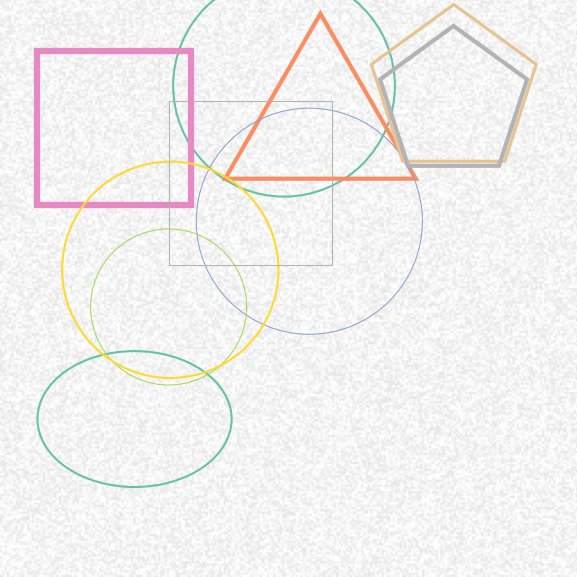[{"shape": "circle", "thickness": 1, "radius": 0.96, "center": [0.492, 0.851]}, {"shape": "oval", "thickness": 1, "radius": 0.84, "center": [0.233, 0.274]}, {"shape": "triangle", "thickness": 2, "radius": 0.95, "center": [0.555, 0.785]}, {"shape": "circle", "thickness": 0.5, "radius": 0.98, "center": [0.536, 0.616]}, {"shape": "square", "thickness": 3, "radius": 0.67, "center": [0.198, 0.778]}, {"shape": "circle", "thickness": 0.5, "radius": 0.68, "center": [0.292, 0.468]}, {"shape": "circle", "thickness": 1, "radius": 0.94, "center": [0.295, 0.532]}, {"shape": "pentagon", "thickness": 1.5, "radius": 0.75, "center": [0.786, 0.841]}, {"shape": "square", "thickness": 0.5, "radius": 0.71, "center": [0.434, 0.682]}, {"shape": "pentagon", "thickness": 2, "radius": 0.67, "center": [0.785, 0.82]}]